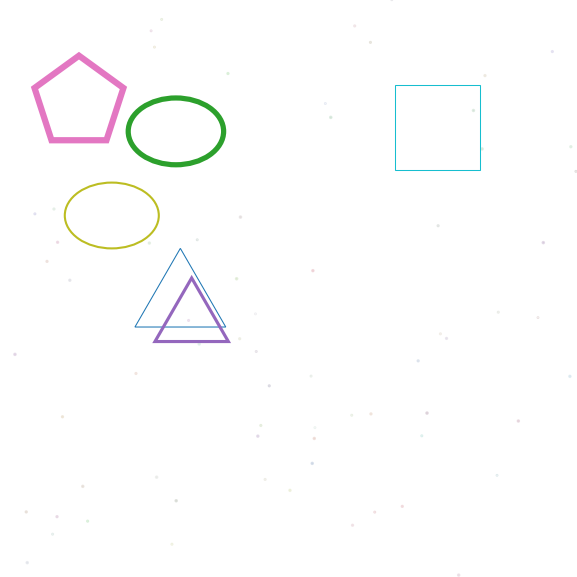[{"shape": "triangle", "thickness": 0.5, "radius": 0.45, "center": [0.312, 0.478]}, {"shape": "oval", "thickness": 2.5, "radius": 0.41, "center": [0.305, 0.772]}, {"shape": "triangle", "thickness": 1.5, "radius": 0.37, "center": [0.332, 0.444]}, {"shape": "pentagon", "thickness": 3, "radius": 0.4, "center": [0.137, 0.822]}, {"shape": "oval", "thickness": 1, "radius": 0.41, "center": [0.194, 0.626]}, {"shape": "square", "thickness": 0.5, "radius": 0.37, "center": [0.758, 0.778]}]